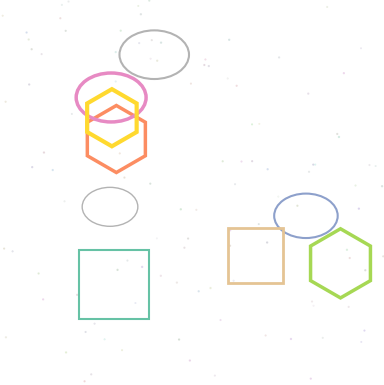[{"shape": "square", "thickness": 1.5, "radius": 0.45, "center": [0.296, 0.261]}, {"shape": "hexagon", "thickness": 2.5, "radius": 0.44, "center": [0.302, 0.639]}, {"shape": "oval", "thickness": 1.5, "radius": 0.41, "center": [0.795, 0.439]}, {"shape": "oval", "thickness": 2.5, "radius": 0.45, "center": [0.289, 0.747]}, {"shape": "hexagon", "thickness": 2.5, "radius": 0.45, "center": [0.884, 0.316]}, {"shape": "hexagon", "thickness": 3, "radius": 0.37, "center": [0.291, 0.694]}, {"shape": "square", "thickness": 2, "radius": 0.36, "center": [0.664, 0.335]}, {"shape": "oval", "thickness": 1, "radius": 0.36, "center": [0.286, 0.463]}, {"shape": "oval", "thickness": 1.5, "radius": 0.45, "center": [0.401, 0.858]}]